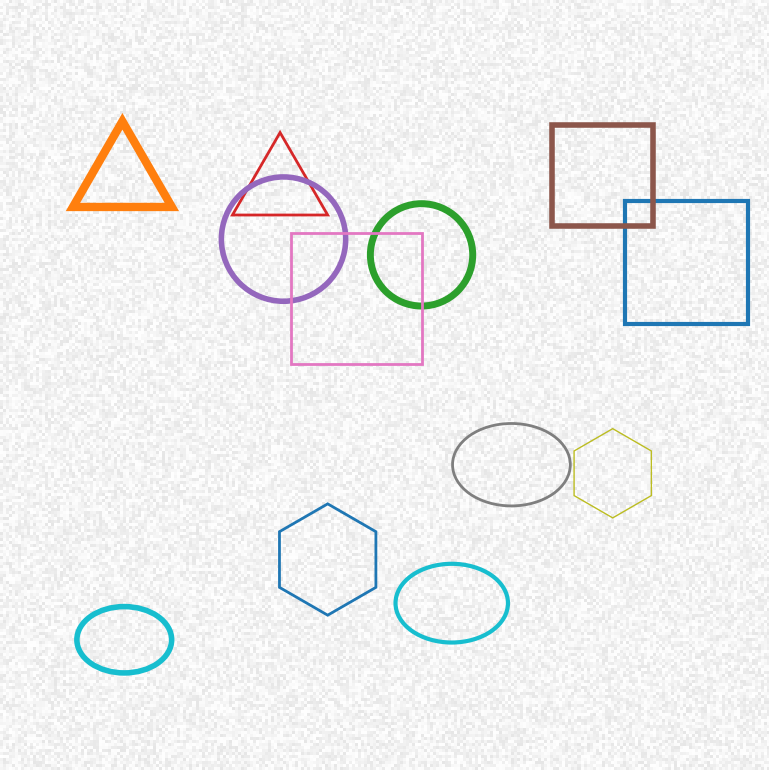[{"shape": "hexagon", "thickness": 1, "radius": 0.36, "center": [0.426, 0.273]}, {"shape": "square", "thickness": 1.5, "radius": 0.4, "center": [0.892, 0.659]}, {"shape": "triangle", "thickness": 3, "radius": 0.37, "center": [0.159, 0.768]}, {"shape": "circle", "thickness": 2.5, "radius": 0.33, "center": [0.547, 0.669]}, {"shape": "triangle", "thickness": 1, "radius": 0.36, "center": [0.364, 0.756]}, {"shape": "circle", "thickness": 2, "radius": 0.4, "center": [0.368, 0.689]}, {"shape": "square", "thickness": 2, "radius": 0.33, "center": [0.782, 0.773]}, {"shape": "square", "thickness": 1, "radius": 0.43, "center": [0.463, 0.612]}, {"shape": "oval", "thickness": 1, "radius": 0.38, "center": [0.664, 0.396]}, {"shape": "hexagon", "thickness": 0.5, "radius": 0.29, "center": [0.796, 0.385]}, {"shape": "oval", "thickness": 1.5, "radius": 0.37, "center": [0.587, 0.217]}, {"shape": "oval", "thickness": 2, "radius": 0.31, "center": [0.161, 0.169]}]